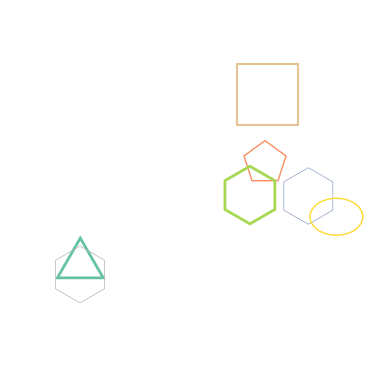[{"shape": "triangle", "thickness": 2, "radius": 0.34, "center": [0.209, 0.313]}, {"shape": "pentagon", "thickness": 1, "radius": 0.29, "center": [0.688, 0.577]}, {"shape": "hexagon", "thickness": 0.5, "radius": 0.37, "center": [0.801, 0.491]}, {"shape": "hexagon", "thickness": 2, "radius": 0.37, "center": [0.649, 0.493]}, {"shape": "oval", "thickness": 1, "radius": 0.34, "center": [0.874, 0.437]}, {"shape": "square", "thickness": 1.5, "radius": 0.39, "center": [0.694, 0.755]}, {"shape": "hexagon", "thickness": 0.5, "radius": 0.37, "center": [0.208, 0.287]}]